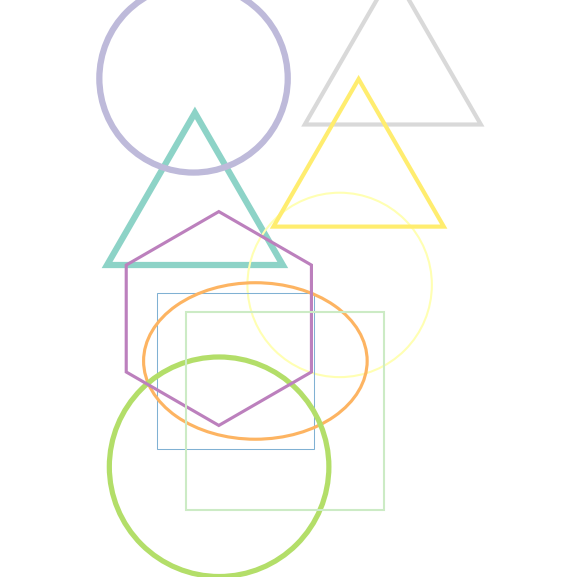[{"shape": "triangle", "thickness": 3, "radius": 0.88, "center": [0.338, 0.628]}, {"shape": "circle", "thickness": 1, "radius": 0.8, "center": [0.588, 0.506]}, {"shape": "circle", "thickness": 3, "radius": 0.82, "center": [0.335, 0.863]}, {"shape": "square", "thickness": 0.5, "radius": 0.68, "center": [0.408, 0.357]}, {"shape": "oval", "thickness": 1.5, "radius": 0.97, "center": [0.442, 0.374]}, {"shape": "circle", "thickness": 2.5, "radius": 0.95, "center": [0.379, 0.191]}, {"shape": "triangle", "thickness": 2, "radius": 0.88, "center": [0.68, 0.872]}, {"shape": "hexagon", "thickness": 1.5, "radius": 0.93, "center": [0.379, 0.448]}, {"shape": "square", "thickness": 1, "radius": 0.86, "center": [0.494, 0.287]}, {"shape": "triangle", "thickness": 2, "radius": 0.85, "center": [0.621, 0.692]}]